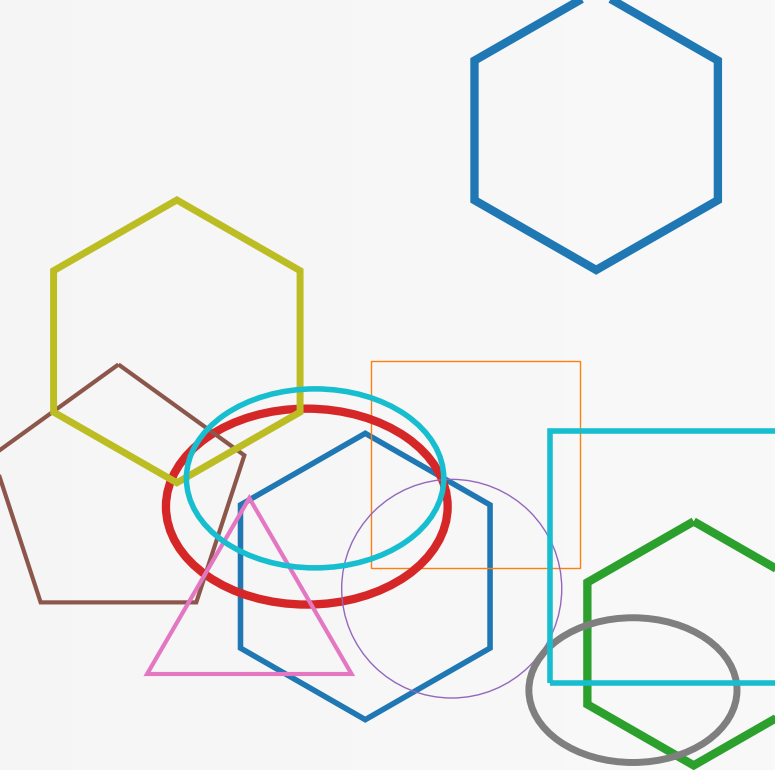[{"shape": "hexagon", "thickness": 2, "radius": 0.93, "center": [0.471, 0.251]}, {"shape": "hexagon", "thickness": 3, "radius": 0.91, "center": [0.769, 0.831]}, {"shape": "square", "thickness": 0.5, "radius": 0.68, "center": [0.614, 0.397]}, {"shape": "hexagon", "thickness": 3, "radius": 0.79, "center": [0.895, 0.164]}, {"shape": "oval", "thickness": 3, "radius": 0.91, "center": [0.396, 0.342]}, {"shape": "circle", "thickness": 0.5, "radius": 0.71, "center": [0.583, 0.235]}, {"shape": "pentagon", "thickness": 1.5, "radius": 0.85, "center": [0.153, 0.356]}, {"shape": "triangle", "thickness": 1.5, "radius": 0.76, "center": [0.322, 0.201]}, {"shape": "oval", "thickness": 2.5, "radius": 0.67, "center": [0.817, 0.104]}, {"shape": "hexagon", "thickness": 2.5, "radius": 0.92, "center": [0.228, 0.557]}, {"shape": "square", "thickness": 2, "radius": 0.82, "center": [0.872, 0.277]}, {"shape": "oval", "thickness": 2, "radius": 0.83, "center": [0.407, 0.379]}]